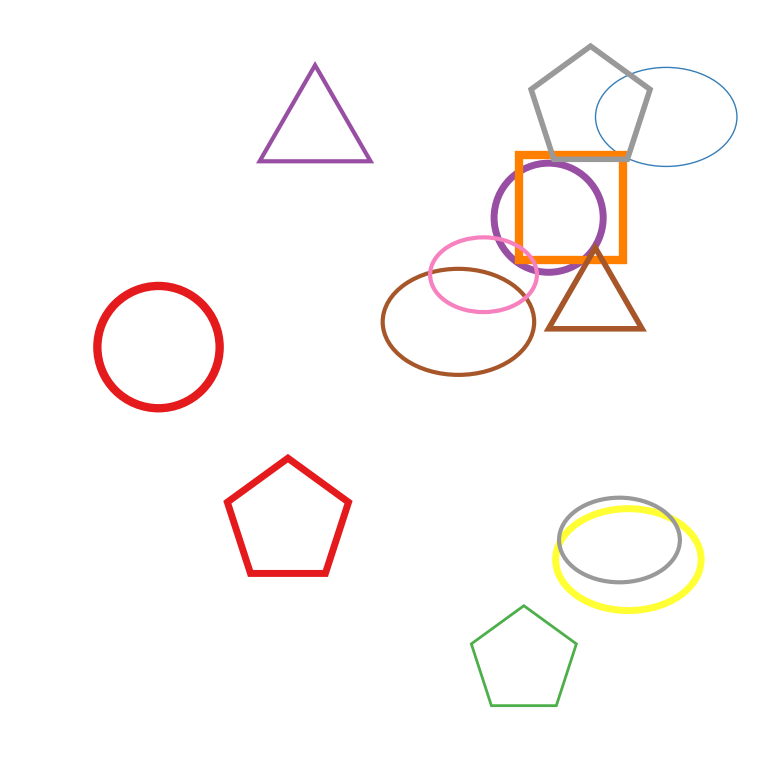[{"shape": "pentagon", "thickness": 2.5, "radius": 0.41, "center": [0.374, 0.322]}, {"shape": "circle", "thickness": 3, "radius": 0.4, "center": [0.206, 0.549]}, {"shape": "oval", "thickness": 0.5, "radius": 0.46, "center": [0.865, 0.848]}, {"shape": "pentagon", "thickness": 1, "radius": 0.36, "center": [0.68, 0.142]}, {"shape": "triangle", "thickness": 1.5, "radius": 0.42, "center": [0.409, 0.832]}, {"shape": "circle", "thickness": 2.5, "radius": 0.35, "center": [0.713, 0.717]}, {"shape": "square", "thickness": 3, "radius": 0.34, "center": [0.742, 0.731]}, {"shape": "oval", "thickness": 2.5, "radius": 0.47, "center": [0.816, 0.273]}, {"shape": "oval", "thickness": 1.5, "radius": 0.49, "center": [0.595, 0.582]}, {"shape": "triangle", "thickness": 2, "radius": 0.35, "center": [0.773, 0.608]}, {"shape": "oval", "thickness": 1.5, "radius": 0.35, "center": [0.628, 0.643]}, {"shape": "pentagon", "thickness": 2, "radius": 0.41, "center": [0.767, 0.859]}, {"shape": "oval", "thickness": 1.5, "radius": 0.39, "center": [0.805, 0.299]}]